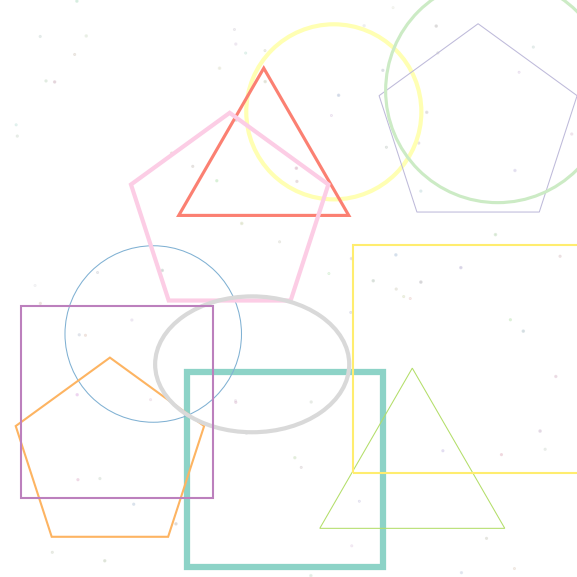[{"shape": "square", "thickness": 3, "radius": 0.85, "center": [0.494, 0.186]}, {"shape": "circle", "thickness": 2, "radius": 0.76, "center": [0.578, 0.805]}, {"shape": "pentagon", "thickness": 0.5, "radius": 0.9, "center": [0.828, 0.778]}, {"shape": "triangle", "thickness": 1.5, "radius": 0.85, "center": [0.457, 0.711]}, {"shape": "circle", "thickness": 0.5, "radius": 0.76, "center": [0.265, 0.421]}, {"shape": "pentagon", "thickness": 1, "radius": 0.86, "center": [0.19, 0.208]}, {"shape": "triangle", "thickness": 0.5, "radius": 0.92, "center": [0.714, 0.177]}, {"shape": "pentagon", "thickness": 2, "radius": 0.9, "center": [0.398, 0.624]}, {"shape": "oval", "thickness": 2, "radius": 0.84, "center": [0.437, 0.368]}, {"shape": "square", "thickness": 1, "radius": 0.83, "center": [0.202, 0.303]}, {"shape": "circle", "thickness": 1.5, "radius": 0.97, "center": [0.862, 0.842]}, {"shape": "square", "thickness": 1, "radius": 0.99, "center": [0.808, 0.377]}]